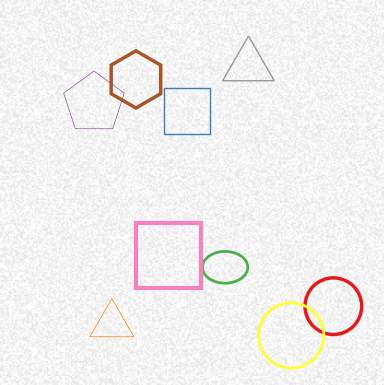[{"shape": "circle", "thickness": 2.5, "radius": 0.37, "center": [0.866, 0.205]}, {"shape": "square", "thickness": 1, "radius": 0.3, "center": [0.485, 0.712]}, {"shape": "oval", "thickness": 2, "radius": 0.29, "center": [0.585, 0.306]}, {"shape": "pentagon", "thickness": 0.5, "radius": 0.41, "center": [0.244, 0.733]}, {"shape": "triangle", "thickness": 0.5, "radius": 0.33, "center": [0.291, 0.158]}, {"shape": "circle", "thickness": 2, "radius": 0.42, "center": [0.756, 0.129]}, {"shape": "hexagon", "thickness": 2.5, "radius": 0.37, "center": [0.353, 0.794]}, {"shape": "square", "thickness": 3, "radius": 0.43, "center": [0.437, 0.336]}, {"shape": "triangle", "thickness": 1, "radius": 0.39, "center": [0.645, 0.829]}]